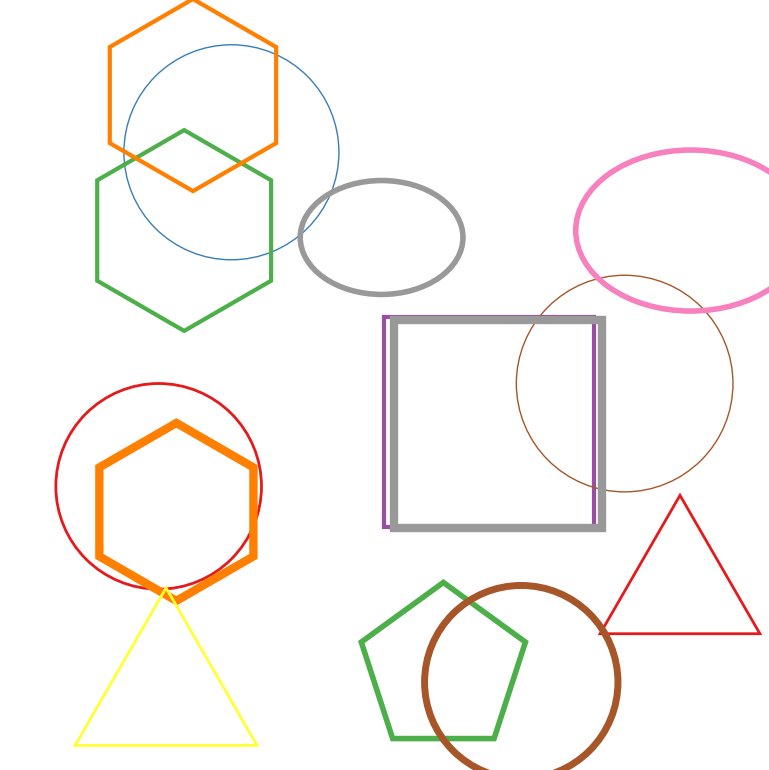[{"shape": "triangle", "thickness": 1, "radius": 0.6, "center": [0.883, 0.237]}, {"shape": "circle", "thickness": 1, "radius": 0.67, "center": [0.206, 0.368]}, {"shape": "circle", "thickness": 0.5, "radius": 0.7, "center": [0.301, 0.802]}, {"shape": "hexagon", "thickness": 1.5, "radius": 0.65, "center": [0.239, 0.701]}, {"shape": "pentagon", "thickness": 2, "radius": 0.56, "center": [0.576, 0.132]}, {"shape": "square", "thickness": 1.5, "radius": 0.68, "center": [0.635, 0.452]}, {"shape": "hexagon", "thickness": 1.5, "radius": 0.62, "center": [0.251, 0.877]}, {"shape": "hexagon", "thickness": 3, "radius": 0.58, "center": [0.229, 0.335]}, {"shape": "triangle", "thickness": 1, "radius": 0.68, "center": [0.216, 0.1]}, {"shape": "circle", "thickness": 0.5, "radius": 0.7, "center": [0.811, 0.502]}, {"shape": "circle", "thickness": 2.5, "radius": 0.63, "center": [0.677, 0.114]}, {"shape": "oval", "thickness": 2, "radius": 0.75, "center": [0.897, 0.701]}, {"shape": "oval", "thickness": 2, "radius": 0.53, "center": [0.496, 0.692]}, {"shape": "square", "thickness": 3, "radius": 0.67, "center": [0.646, 0.449]}]